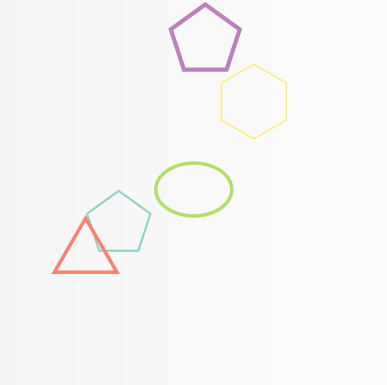[{"shape": "pentagon", "thickness": 1.5, "radius": 0.43, "center": [0.306, 0.418]}, {"shape": "triangle", "thickness": 2.5, "radius": 0.47, "center": [0.221, 0.34]}, {"shape": "oval", "thickness": 2.5, "radius": 0.49, "center": [0.5, 0.508]}, {"shape": "pentagon", "thickness": 3, "radius": 0.47, "center": [0.53, 0.895]}, {"shape": "hexagon", "thickness": 1, "radius": 0.48, "center": [0.655, 0.736]}]